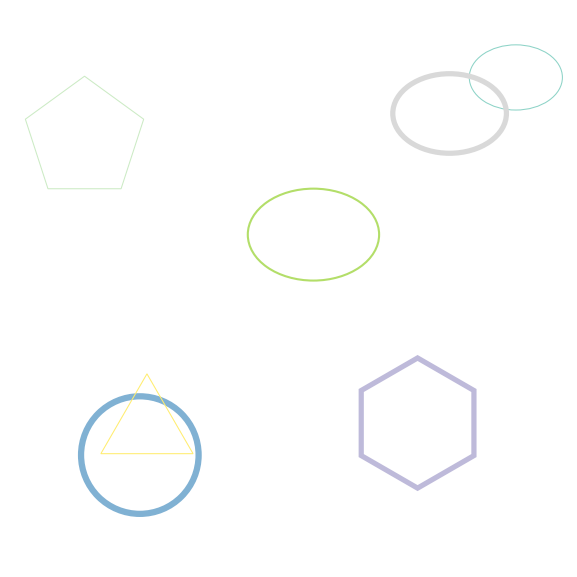[{"shape": "oval", "thickness": 0.5, "radius": 0.4, "center": [0.893, 0.865]}, {"shape": "hexagon", "thickness": 2.5, "radius": 0.56, "center": [0.723, 0.267]}, {"shape": "circle", "thickness": 3, "radius": 0.51, "center": [0.242, 0.211]}, {"shape": "oval", "thickness": 1, "radius": 0.57, "center": [0.543, 0.593]}, {"shape": "oval", "thickness": 2.5, "radius": 0.49, "center": [0.779, 0.803]}, {"shape": "pentagon", "thickness": 0.5, "radius": 0.54, "center": [0.146, 0.759]}, {"shape": "triangle", "thickness": 0.5, "radius": 0.46, "center": [0.254, 0.26]}]